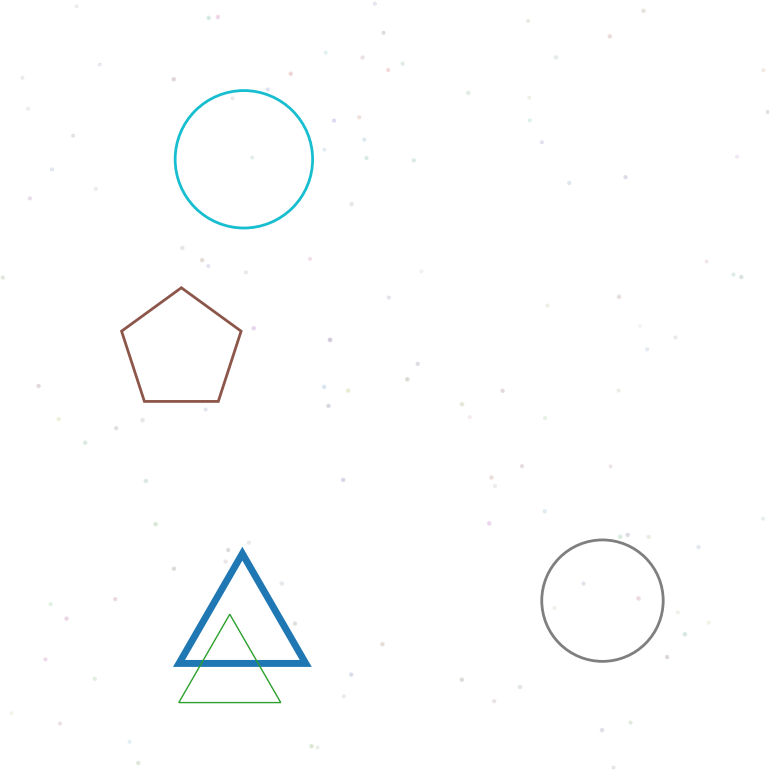[{"shape": "triangle", "thickness": 2.5, "radius": 0.48, "center": [0.315, 0.186]}, {"shape": "triangle", "thickness": 0.5, "radius": 0.38, "center": [0.298, 0.126]}, {"shape": "pentagon", "thickness": 1, "radius": 0.41, "center": [0.236, 0.545]}, {"shape": "circle", "thickness": 1, "radius": 0.39, "center": [0.782, 0.22]}, {"shape": "circle", "thickness": 1, "radius": 0.45, "center": [0.317, 0.793]}]